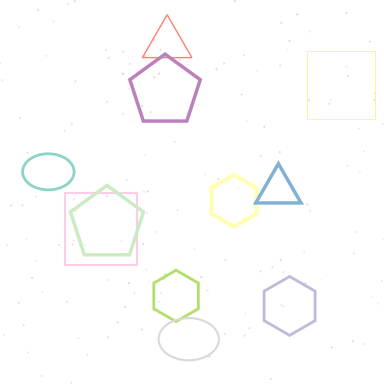[{"shape": "oval", "thickness": 2, "radius": 0.33, "center": [0.126, 0.554]}, {"shape": "hexagon", "thickness": 3, "radius": 0.34, "center": [0.608, 0.479]}, {"shape": "hexagon", "thickness": 2, "radius": 0.38, "center": [0.752, 0.205]}, {"shape": "triangle", "thickness": 1, "radius": 0.37, "center": [0.434, 0.887]}, {"shape": "triangle", "thickness": 2.5, "radius": 0.34, "center": [0.723, 0.507]}, {"shape": "hexagon", "thickness": 2, "radius": 0.33, "center": [0.457, 0.231]}, {"shape": "square", "thickness": 1.5, "radius": 0.47, "center": [0.263, 0.405]}, {"shape": "oval", "thickness": 1.5, "radius": 0.39, "center": [0.49, 0.119]}, {"shape": "pentagon", "thickness": 2.5, "radius": 0.48, "center": [0.429, 0.763]}, {"shape": "pentagon", "thickness": 2.5, "radius": 0.5, "center": [0.278, 0.419]}, {"shape": "square", "thickness": 0.5, "radius": 0.45, "center": [0.886, 0.779]}]